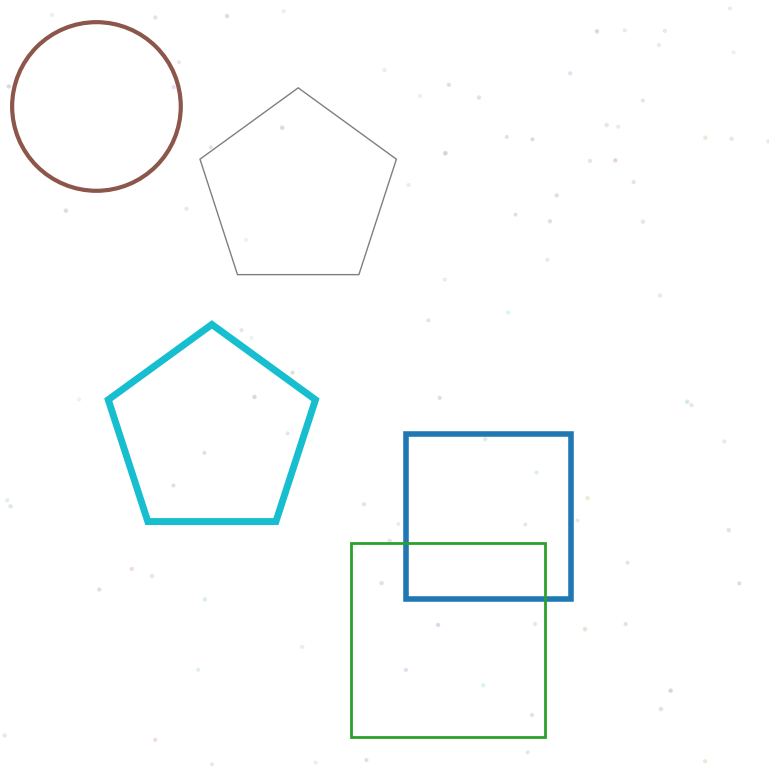[{"shape": "square", "thickness": 2, "radius": 0.53, "center": [0.634, 0.329]}, {"shape": "square", "thickness": 1, "radius": 0.63, "center": [0.582, 0.169]}, {"shape": "circle", "thickness": 1.5, "radius": 0.55, "center": [0.125, 0.862]}, {"shape": "pentagon", "thickness": 0.5, "radius": 0.67, "center": [0.387, 0.752]}, {"shape": "pentagon", "thickness": 2.5, "radius": 0.71, "center": [0.275, 0.437]}]